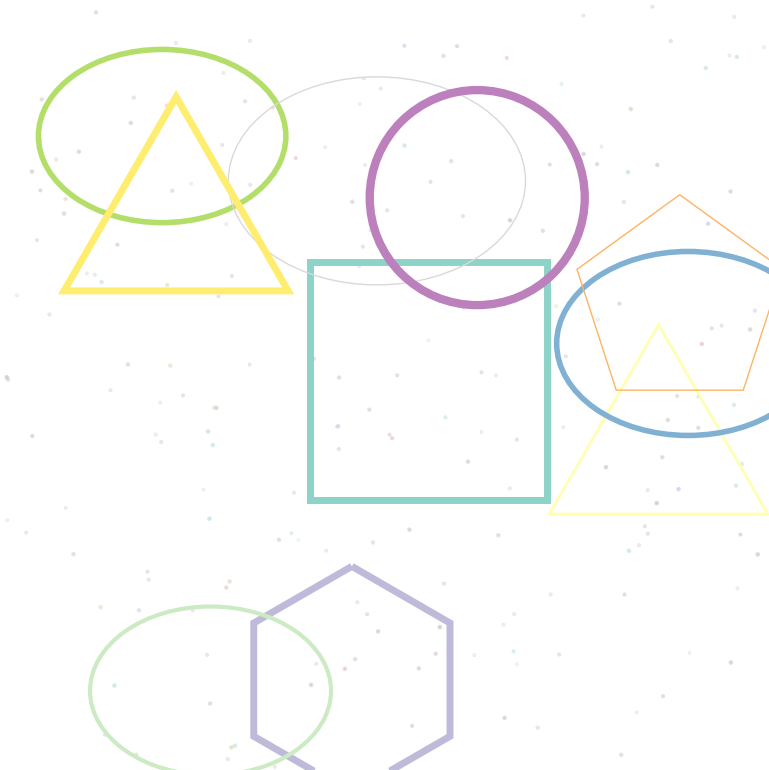[{"shape": "square", "thickness": 2.5, "radius": 0.77, "center": [0.556, 0.505]}, {"shape": "triangle", "thickness": 1, "radius": 0.82, "center": [0.855, 0.414]}, {"shape": "hexagon", "thickness": 2.5, "radius": 0.74, "center": [0.457, 0.117]}, {"shape": "oval", "thickness": 2, "radius": 0.85, "center": [0.894, 0.554]}, {"shape": "pentagon", "thickness": 0.5, "radius": 0.7, "center": [0.883, 0.607]}, {"shape": "oval", "thickness": 2, "radius": 0.8, "center": [0.211, 0.823]}, {"shape": "oval", "thickness": 0.5, "radius": 0.96, "center": [0.49, 0.765]}, {"shape": "circle", "thickness": 3, "radius": 0.7, "center": [0.62, 0.743]}, {"shape": "oval", "thickness": 1.5, "radius": 0.78, "center": [0.273, 0.103]}, {"shape": "triangle", "thickness": 2.5, "radius": 0.84, "center": [0.229, 0.706]}]